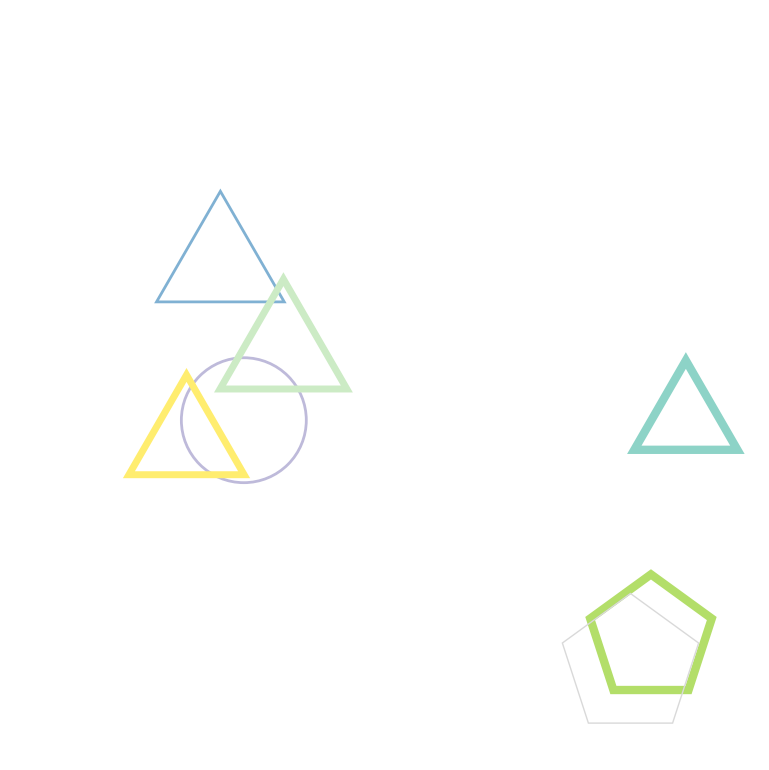[{"shape": "triangle", "thickness": 3, "radius": 0.39, "center": [0.891, 0.454]}, {"shape": "circle", "thickness": 1, "radius": 0.41, "center": [0.317, 0.454]}, {"shape": "triangle", "thickness": 1, "radius": 0.48, "center": [0.286, 0.656]}, {"shape": "pentagon", "thickness": 3, "radius": 0.42, "center": [0.845, 0.171]}, {"shape": "pentagon", "thickness": 0.5, "radius": 0.47, "center": [0.819, 0.136]}, {"shape": "triangle", "thickness": 2.5, "radius": 0.48, "center": [0.368, 0.542]}, {"shape": "triangle", "thickness": 2.5, "radius": 0.43, "center": [0.242, 0.427]}]